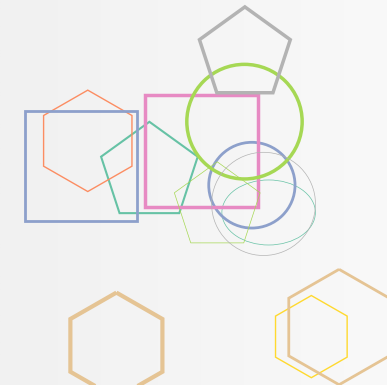[{"shape": "pentagon", "thickness": 1.5, "radius": 0.66, "center": [0.386, 0.552]}, {"shape": "oval", "thickness": 0.5, "radius": 0.6, "center": [0.693, 0.448]}, {"shape": "hexagon", "thickness": 1, "radius": 0.66, "center": [0.227, 0.634]}, {"shape": "circle", "thickness": 2, "radius": 0.56, "center": [0.65, 0.519]}, {"shape": "square", "thickness": 2, "radius": 0.72, "center": [0.209, 0.569]}, {"shape": "square", "thickness": 2.5, "radius": 0.73, "center": [0.52, 0.608]}, {"shape": "circle", "thickness": 2.5, "radius": 0.74, "center": [0.631, 0.684]}, {"shape": "pentagon", "thickness": 0.5, "radius": 0.58, "center": [0.561, 0.463]}, {"shape": "hexagon", "thickness": 1, "radius": 0.53, "center": [0.803, 0.126]}, {"shape": "hexagon", "thickness": 3, "radius": 0.69, "center": [0.3, 0.103]}, {"shape": "hexagon", "thickness": 2, "radius": 0.75, "center": [0.875, 0.151]}, {"shape": "pentagon", "thickness": 2.5, "radius": 0.62, "center": [0.632, 0.859]}, {"shape": "circle", "thickness": 0.5, "radius": 0.67, "center": [0.68, 0.47]}]